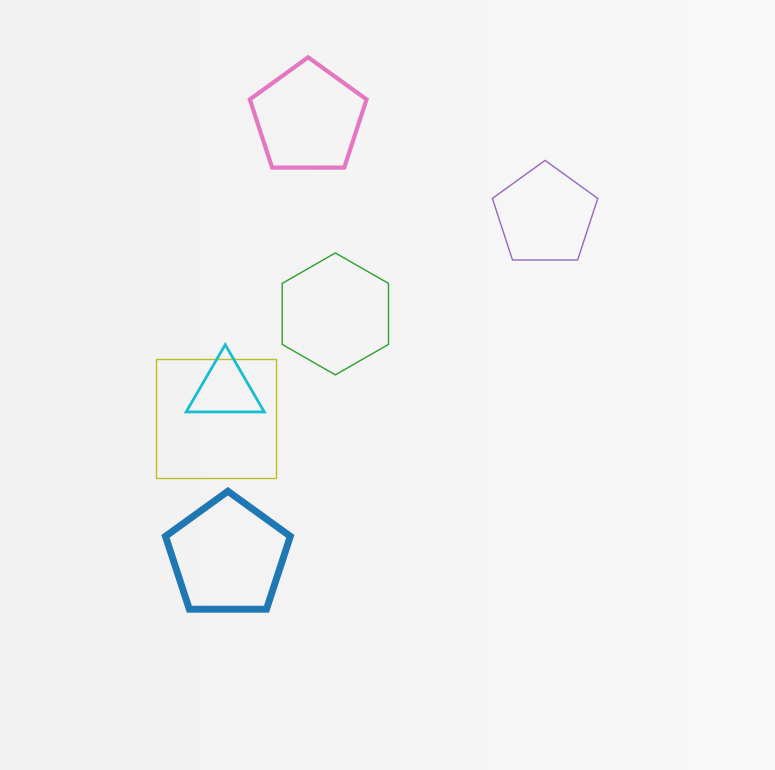[{"shape": "pentagon", "thickness": 2.5, "radius": 0.42, "center": [0.294, 0.277]}, {"shape": "hexagon", "thickness": 0.5, "radius": 0.4, "center": [0.433, 0.592]}, {"shape": "pentagon", "thickness": 0.5, "radius": 0.36, "center": [0.703, 0.72]}, {"shape": "pentagon", "thickness": 1.5, "radius": 0.4, "center": [0.398, 0.846]}, {"shape": "square", "thickness": 0.5, "radius": 0.39, "center": [0.278, 0.456]}, {"shape": "triangle", "thickness": 1, "radius": 0.29, "center": [0.291, 0.494]}]